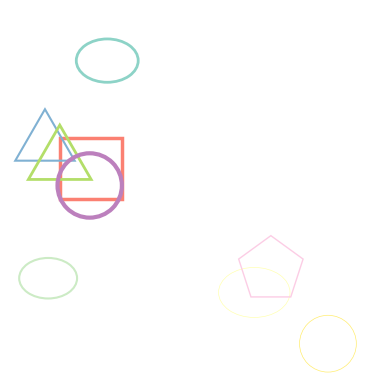[{"shape": "oval", "thickness": 2, "radius": 0.4, "center": [0.279, 0.843]}, {"shape": "oval", "thickness": 0.5, "radius": 0.46, "center": [0.66, 0.24]}, {"shape": "square", "thickness": 2.5, "radius": 0.4, "center": [0.237, 0.563]}, {"shape": "triangle", "thickness": 1.5, "radius": 0.45, "center": [0.117, 0.627]}, {"shape": "triangle", "thickness": 2, "radius": 0.47, "center": [0.155, 0.581]}, {"shape": "pentagon", "thickness": 1, "radius": 0.44, "center": [0.704, 0.3]}, {"shape": "circle", "thickness": 3, "radius": 0.42, "center": [0.233, 0.518]}, {"shape": "oval", "thickness": 1.5, "radius": 0.38, "center": [0.125, 0.277]}, {"shape": "circle", "thickness": 0.5, "radius": 0.37, "center": [0.852, 0.107]}]